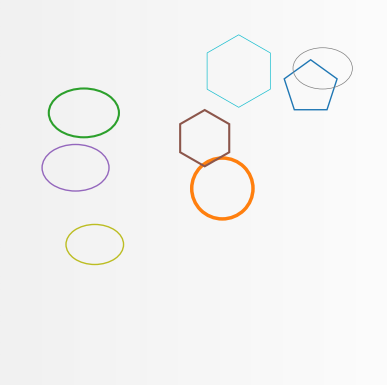[{"shape": "pentagon", "thickness": 1, "radius": 0.36, "center": [0.802, 0.773]}, {"shape": "circle", "thickness": 2.5, "radius": 0.4, "center": [0.574, 0.51]}, {"shape": "oval", "thickness": 1.5, "radius": 0.45, "center": [0.216, 0.707]}, {"shape": "oval", "thickness": 1, "radius": 0.43, "center": [0.195, 0.564]}, {"shape": "hexagon", "thickness": 1.5, "radius": 0.37, "center": [0.528, 0.641]}, {"shape": "oval", "thickness": 0.5, "radius": 0.38, "center": [0.833, 0.822]}, {"shape": "oval", "thickness": 1, "radius": 0.37, "center": [0.245, 0.365]}, {"shape": "hexagon", "thickness": 0.5, "radius": 0.47, "center": [0.616, 0.815]}]